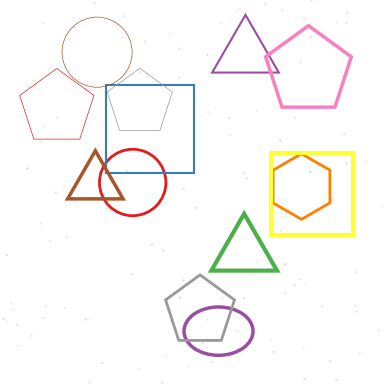[{"shape": "circle", "thickness": 2, "radius": 0.43, "center": [0.345, 0.526]}, {"shape": "pentagon", "thickness": 0.5, "radius": 0.51, "center": [0.148, 0.721]}, {"shape": "square", "thickness": 1.5, "radius": 0.57, "center": [0.389, 0.664]}, {"shape": "triangle", "thickness": 3, "radius": 0.49, "center": [0.634, 0.346]}, {"shape": "oval", "thickness": 2.5, "radius": 0.45, "center": [0.568, 0.14]}, {"shape": "triangle", "thickness": 1.5, "radius": 0.5, "center": [0.638, 0.861]}, {"shape": "hexagon", "thickness": 2, "radius": 0.43, "center": [0.783, 0.515]}, {"shape": "square", "thickness": 3, "radius": 0.53, "center": [0.81, 0.496]}, {"shape": "triangle", "thickness": 2.5, "radius": 0.42, "center": [0.248, 0.525]}, {"shape": "circle", "thickness": 0.5, "radius": 0.46, "center": [0.252, 0.864]}, {"shape": "pentagon", "thickness": 2.5, "radius": 0.58, "center": [0.801, 0.816]}, {"shape": "pentagon", "thickness": 2, "radius": 0.47, "center": [0.52, 0.192]}, {"shape": "pentagon", "thickness": 0.5, "radius": 0.45, "center": [0.363, 0.734]}]